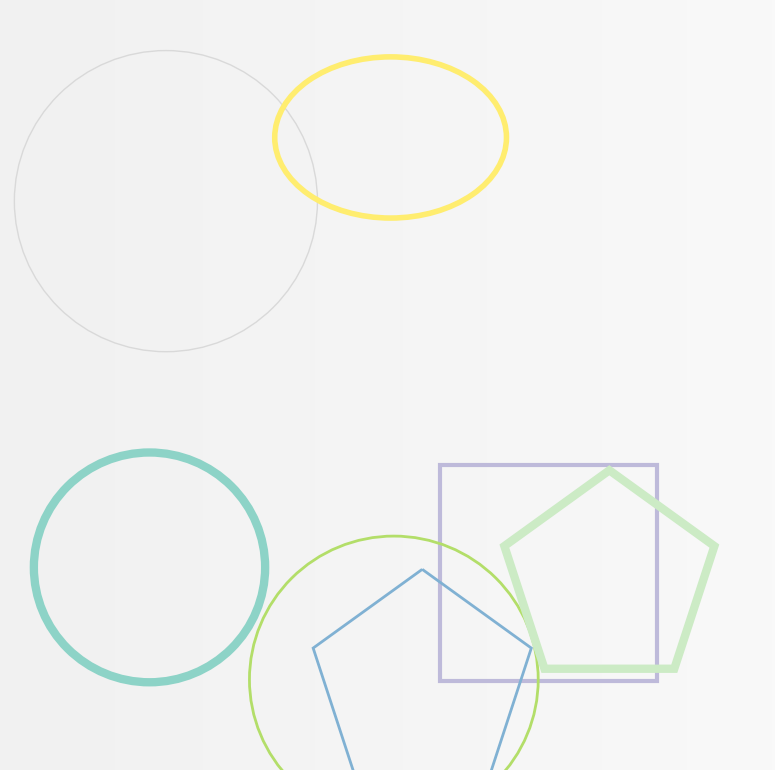[{"shape": "circle", "thickness": 3, "radius": 0.75, "center": [0.193, 0.263]}, {"shape": "square", "thickness": 1.5, "radius": 0.7, "center": [0.708, 0.256]}, {"shape": "pentagon", "thickness": 1, "radius": 0.74, "center": [0.545, 0.113]}, {"shape": "circle", "thickness": 1, "radius": 0.93, "center": [0.508, 0.117]}, {"shape": "circle", "thickness": 0.5, "radius": 0.98, "center": [0.214, 0.739]}, {"shape": "pentagon", "thickness": 3, "radius": 0.71, "center": [0.786, 0.247]}, {"shape": "oval", "thickness": 2, "radius": 0.75, "center": [0.504, 0.821]}]